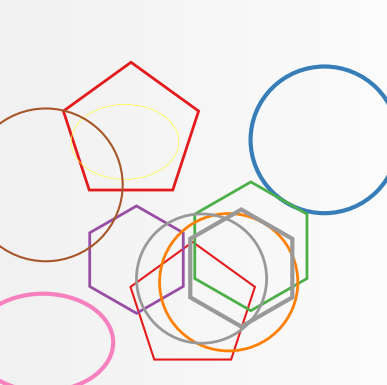[{"shape": "pentagon", "thickness": 2, "radius": 0.92, "center": [0.338, 0.655]}, {"shape": "pentagon", "thickness": 1.5, "radius": 0.84, "center": [0.497, 0.203]}, {"shape": "circle", "thickness": 3, "radius": 0.95, "center": [0.837, 0.637]}, {"shape": "hexagon", "thickness": 2, "radius": 0.84, "center": [0.647, 0.36]}, {"shape": "hexagon", "thickness": 2, "radius": 0.7, "center": [0.352, 0.326]}, {"shape": "circle", "thickness": 2, "radius": 0.89, "center": [0.59, 0.267]}, {"shape": "oval", "thickness": 0.5, "radius": 0.69, "center": [0.323, 0.631]}, {"shape": "circle", "thickness": 1.5, "radius": 0.99, "center": [0.118, 0.52]}, {"shape": "oval", "thickness": 3, "radius": 0.91, "center": [0.111, 0.11]}, {"shape": "circle", "thickness": 2, "radius": 0.84, "center": [0.52, 0.276]}, {"shape": "hexagon", "thickness": 3, "radius": 0.76, "center": [0.623, 0.304]}]